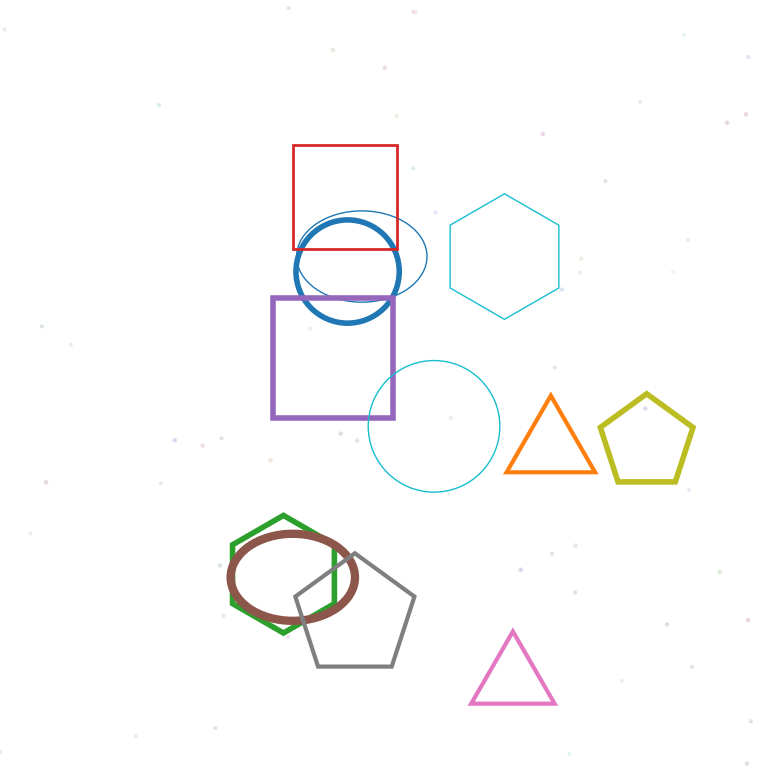[{"shape": "oval", "thickness": 0.5, "radius": 0.42, "center": [0.47, 0.667]}, {"shape": "circle", "thickness": 2, "radius": 0.34, "center": [0.451, 0.647]}, {"shape": "triangle", "thickness": 1.5, "radius": 0.33, "center": [0.715, 0.42]}, {"shape": "hexagon", "thickness": 2, "radius": 0.38, "center": [0.368, 0.254]}, {"shape": "square", "thickness": 1, "radius": 0.34, "center": [0.448, 0.745]}, {"shape": "square", "thickness": 2, "radius": 0.39, "center": [0.432, 0.535]}, {"shape": "oval", "thickness": 3, "radius": 0.4, "center": [0.38, 0.25]}, {"shape": "triangle", "thickness": 1.5, "radius": 0.31, "center": [0.666, 0.117]}, {"shape": "pentagon", "thickness": 1.5, "radius": 0.41, "center": [0.461, 0.2]}, {"shape": "pentagon", "thickness": 2, "radius": 0.32, "center": [0.84, 0.425]}, {"shape": "hexagon", "thickness": 0.5, "radius": 0.41, "center": [0.655, 0.667]}, {"shape": "circle", "thickness": 0.5, "radius": 0.43, "center": [0.564, 0.446]}]